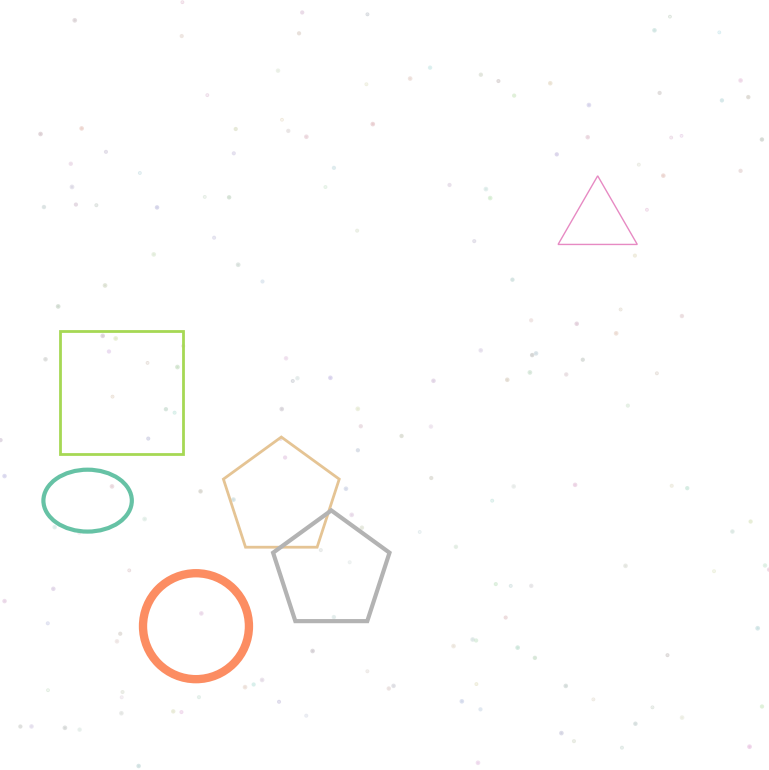[{"shape": "oval", "thickness": 1.5, "radius": 0.29, "center": [0.114, 0.35]}, {"shape": "circle", "thickness": 3, "radius": 0.34, "center": [0.255, 0.187]}, {"shape": "triangle", "thickness": 0.5, "radius": 0.3, "center": [0.776, 0.712]}, {"shape": "square", "thickness": 1, "radius": 0.4, "center": [0.158, 0.49]}, {"shape": "pentagon", "thickness": 1, "radius": 0.4, "center": [0.365, 0.353]}, {"shape": "pentagon", "thickness": 1.5, "radius": 0.4, "center": [0.43, 0.258]}]